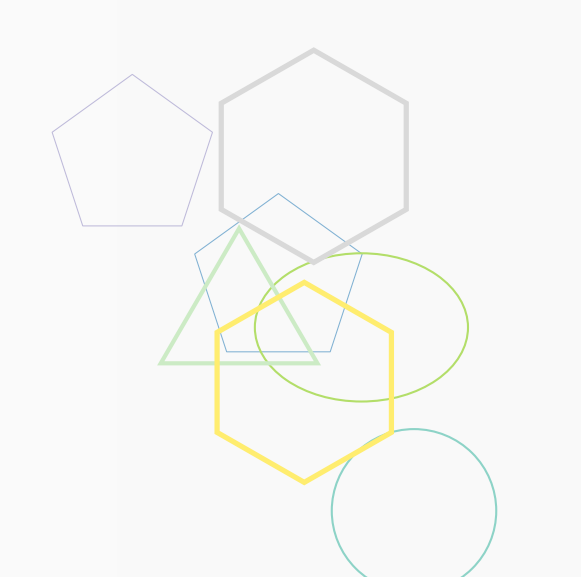[{"shape": "circle", "thickness": 1, "radius": 0.71, "center": [0.712, 0.115]}, {"shape": "pentagon", "thickness": 0.5, "radius": 0.73, "center": [0.228, 0.725]}, {"shape": "pentagon", "thickness": 0.5, "radius": 0.76, "center": [0.479, 0.512]}, {"shape": "oval", "thickness": 1, "radius": 0.92, "center": [0.622, 0.432]}, {"shape": "hexagon", "thickness": 2.5, "radius": 0.92, "center": [0.54, 0.728]}, {"shape": "triangle", "thickness": 2, "radius": 0.78, "center": [0.411, 0.448]}, {"shape": "hexagon", "thickness": 2.5, "radius": 0.87, "center": [0.523, 0.337]}]